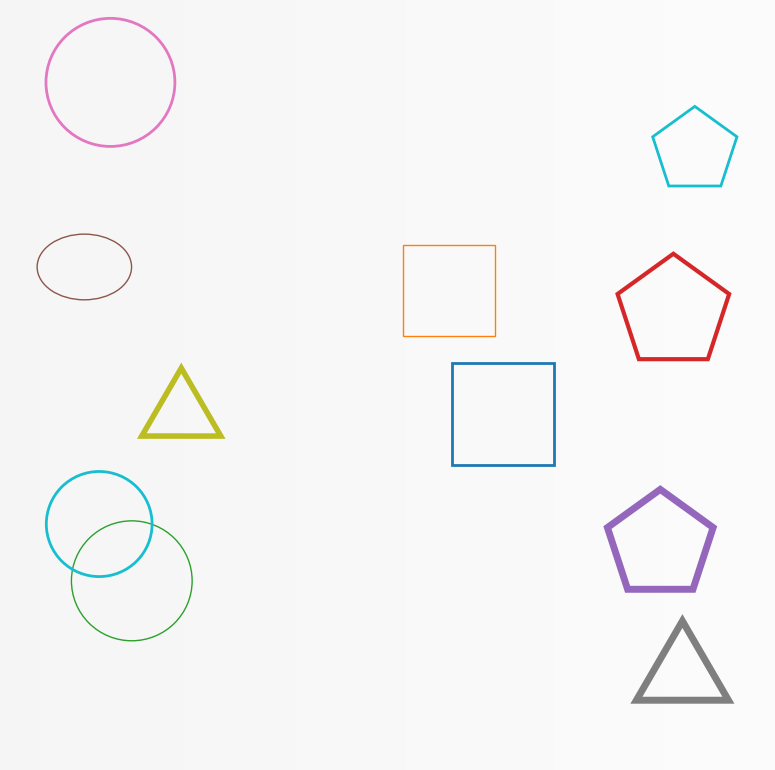[{"shape": "square", "thickness": 1, "radius": 0.33, "center": [0.649, 0.462]}, {"shape": "square", "thickness": 0.5, "radius": 0.3, "center": [0.579, 0.623]}, {"shape": "circle", "thickness": 0.5, "radius": 0.39, "center": [0.17, 0.246]}, {"shape": "pentagon", "thickness": 1.5, "radius": 0.38, "center": [0.869, 0.595]}, {"shape": "pentagon", "thickness": 2.5, "radius": 0.36, "center": [0.852, 0.293]}, {"shape": "oval", "thickness": 0.5, "radius": 0.3, "center": [0.109, 0.653]}, {"shape": "circle", "thickness": 1, "radius": 0.42, "center": [0.142, 0.893]}, {"shape": "triangle", "thickness": 2.5, "radius": 0.34, "center": [0.881, 0.125]}, {"shape": "triangle", "thickness": 2, "radius": 0.29, "center": [0.234, 0.463]}, {"shape": "pentagon", "thickness": 1, "radius": 0.29, "center": [0.897, 0.805]}, {"shape": "circle", "thickness": 1, "radius": 0.34, "center": [0.128, 0.319]}]